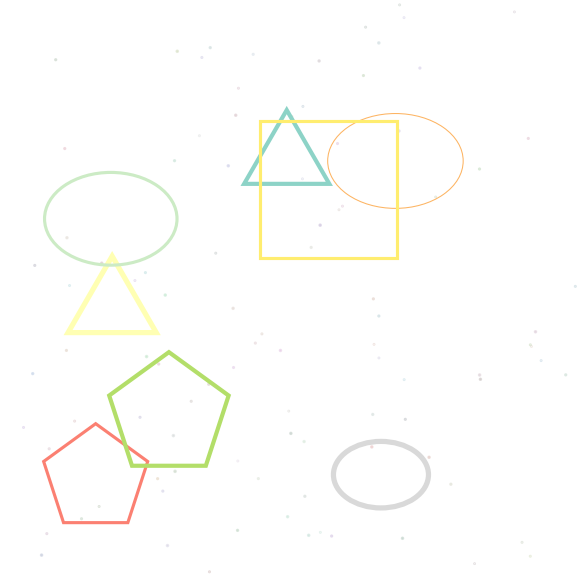[{"shape": "triangle", "thickness": 2, "radius": 0.43, "center": [0.496, 0.723]}, {"shape": "triangle", "thickness": 2.5, "radius": 0.44, "center": [0.194, 0.467]}, {"shape": "pentagon", "thickness": 1.5, "radius": 0.47, "center": [0.166, 0.171]}, {"shape": "oval", "thickness": 0.5, "radius": 0.59, "center": [0.685, 0.72]}, {"shape": "pentagon", "thickness": 2, "radius": 0.54, "center": [0.292, 0.281]}, {"shape": "oval", "thickness": 2.5, "radius": 0.41, "center": [0.66, 0.177]}, {"shape": "oval", "thickness": 1.5, "radius": 0.57, "center": [0.192, 0.62]}, {"shape": "square", "thickness": 1.5, "radius": 0.59, "center": [0.568, 0.671]}]